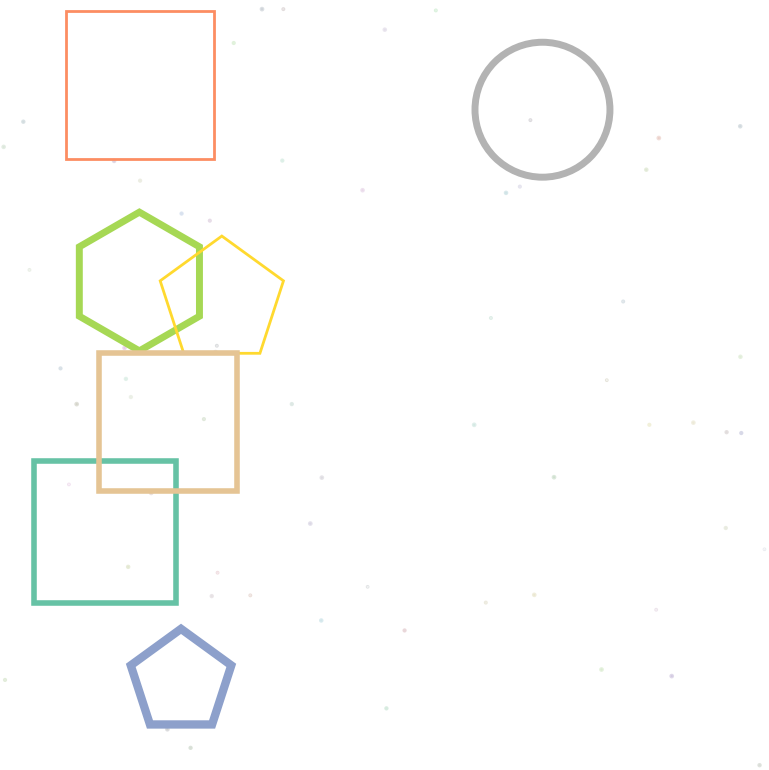[{"shape": "square", "thickness": 2, "radius": 0.46, "center": [0.136, 0.309]}, {"shape": "square", "thickness": 1, "radius": 0.48, "center": [0.182, 0.89]}, {"shape": "pentagon", "thickness": 3, "radius": 0.34, "center": [0.235, 0.115]}, {"shape": "hexagon", "thickness": 2.5, "radius": 0.45, "center": [0.181, 0.634]}, {"shape": "pentagon", "thickness": 1, "radius": 0.42, "center": [0.288, 0.609]}, {"shape": "square", "thickness": 2, "radius": 0.45, "center": [0.218, 0.452]}, {"shape": "circle", "thickness": 2.5, "radius": 0.44, "center": [0.705, 0.858]}]